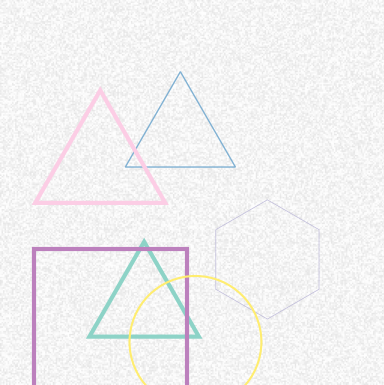[{"shape": "triangle", "thickness": 3, "radius": 0.82, "center": [0.374, 0.208]}, {"shape": "hexagon", "thickness": 0.5, "radius": 0.77, "center": [0.695, 0.326]}, {"shape": "triangle", "thickness": 1, "radius": 0.83, "center": [0.469, 0.649]}, {"shape": "triangle", "thickness": 3, "radius": 0.98, "center": [0.26, 0.571]}, {"shape": "square", "thickness": 3, "radius": 0.99, "center": [0.287, 0.156]}, {"shape": "circle", "thickness": 1.5, "radius": 0.86, "center": [0.508, 0.112]}]